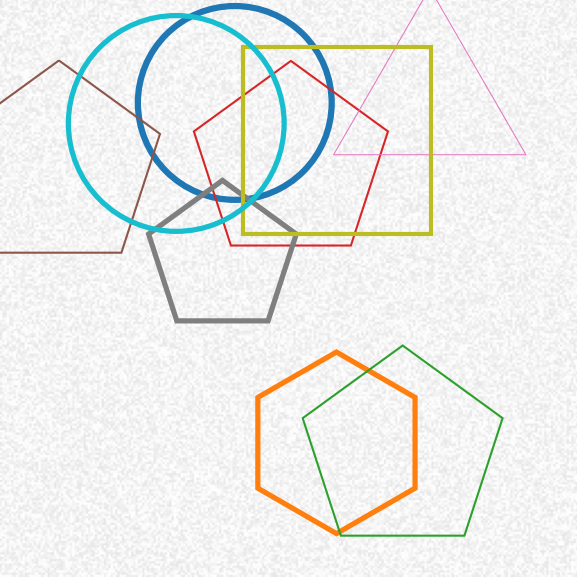[{"shape": "circle", "thickness": 3, "radius": 0.84, "center": [0.407, 0.821]}, {"shape": "hexagon", "thickness": 2.5, "radius": 0.79, "center": [0.583, 0.232]}, {"shape": "pentagon", "thickness": 1, "radius": 0.91, "center": [0.697, 0.219]}, {"shape": "pentagon", "thickness": 1, "radius": 0.88, "center": [0.504, 0.717]}, {"shape": "pentagon", "thickness": 1, "radius": 0.92, "center": [0.102, 0.71]}, {"shape": "triangle", "thickness": 0.5, "radius": 0.96, "center": [0.744, 0.827]}, {"shape": "pentagon", "thickness": 2.5, "radius": 0.67, "center": [0.385, 0.552]}, {"shape": "square", "thickness": 2, "radius": 0.81, "center": [0.583, 0.756]}, {"shape": "circle", "thickness": 2.5, "radius": 0.93, "center": [0.305, 0.785]}]